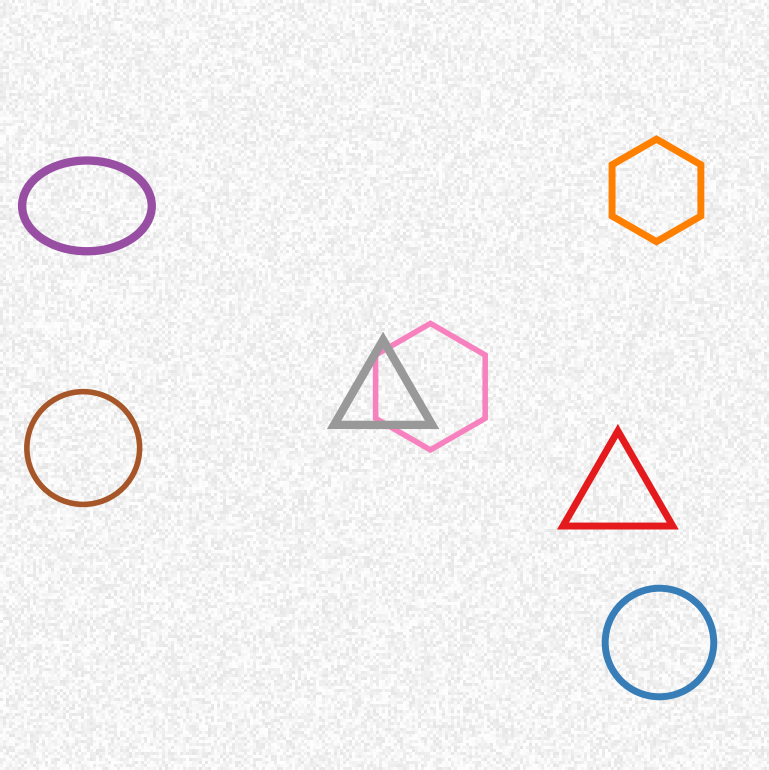[{"shape": "triangle", "thickness": 2.5, "radius": 0.41, "center": [0.802, 0.358]}, {"shape": "circle", "thickness": 2.5, "radius": 0.35, "center": [0.856, 0.166]}, {"shape": "oval", "thickness": 3, "radius": 0.42, "center": [0.113, 0.733]}, {"shape": "hexagon", "thickness": 2.5, "radius": 0.33, "center": [0.853, 0.753]}, {"shape": "circle", "thickness": 2, "radius": 0.37, "center": [0.108, 0.418]}, {"shape": "hexagon", "thickness": 2, "radius": 0.41, "center": [0.559, 0.498]}, {"shape": "triangle", "thickness": 3, "radius": 0.37, "center": [0.498, 0.485]}]